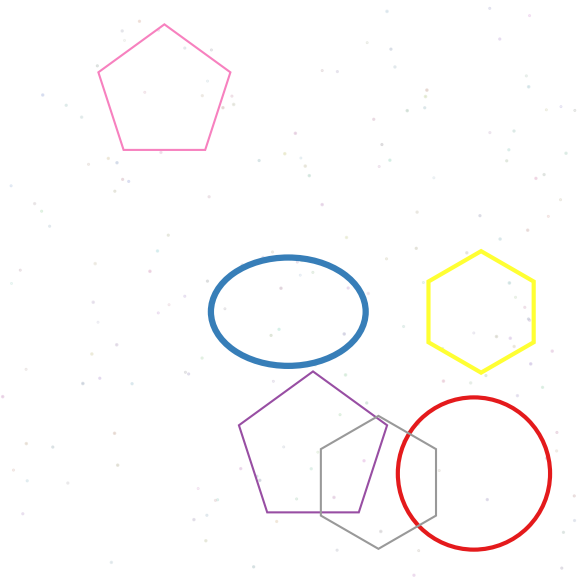[{"shape": "circle", "thickness": 2, "radius": 0.66, "center": [0.821, 0.179]}, {"shape": "oval", "thickness": 3, "radius": 0.67, "center": [0.499, 0.459]}, {"shape": "pentagon", "thickness": 1, "radius": 0.67, "center": [0.542, 0.221]}, {"shape": "hexagon", "thickness": 2, "radius": 0.53, "center": [0.833, 0.459]}, {"shape": "pentagon", "thickness": 1, "radius": 0.6, "center": [0.285, 0.837]}, {"shape": "hexagon", "thickness": 1, "radius": 0.58, "center": [0.655, 0.164]}]